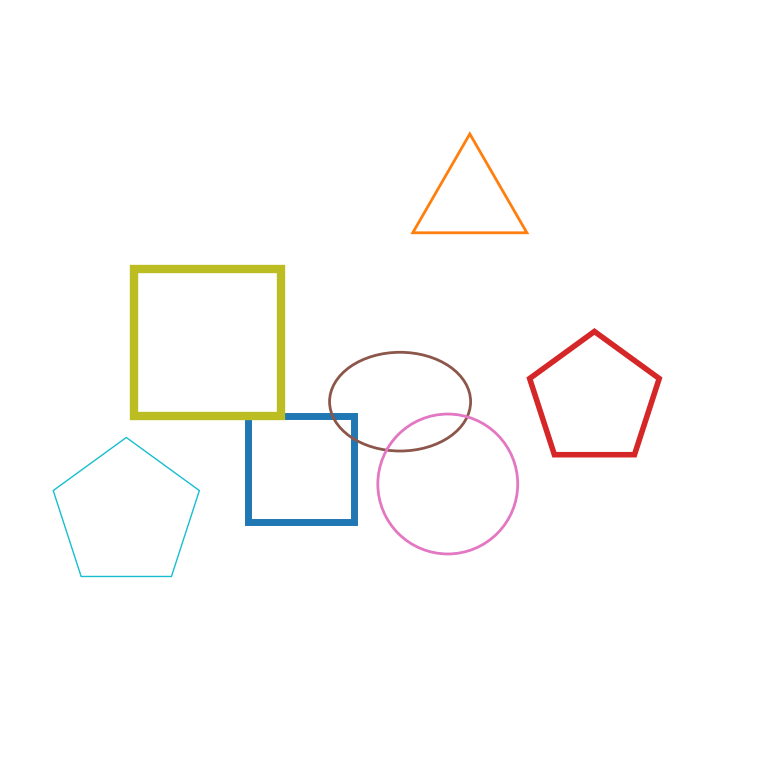[{"shape": "square", "thickness": 2.5, "radius": 0.34, "center": [0.39, 0.391]}, {"shape": "triangle", "thickness": 1, "radius": 0.43, "center": [0.61, 0.74]}, {"shape": "pentagon", "thickness": 2, "radius": 0.44, "center": [0.772, 0.481]}, {"shape": "oval", "thickness": 1, "radius": 0.46, "center": [0.52, 0.478]}, {"shape": "circle", "thickness": 1, "radius": 0.45, "center": [0.582, 0.371]}, {"shape": "square", "thickness": 3, "radius": 0.48, "center": [0.27, 0.555]}, {"shape": "pentagon", "thickness": 0.5, "radius": 0.5, "center": [0.164, 0.332]}]